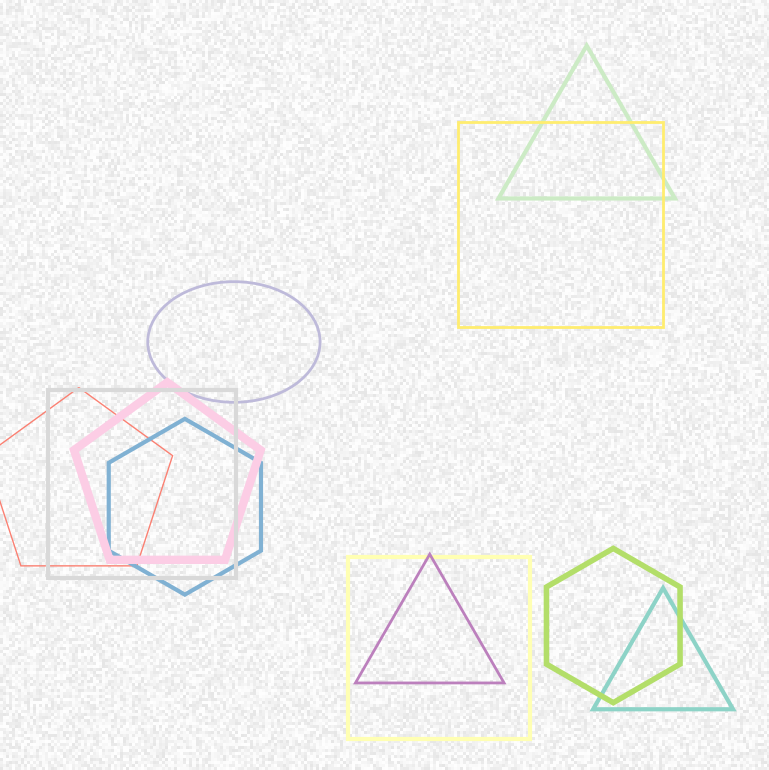[{"shape": "triangle", "thickness": 1.5, "radius": 0.52, "center": [0.861, 0.131]}, {"shape": "square", "thickness": 1.5, "radius": 0.59, "center": [0.57, 0.159]}, {"shape": "oval", "thickness": 1, "radius": 0.56, "center": [0.304, 0.556]}, {"shape": "pentagon", "thickness": 0.5, "radius": 0.64, "center": [0.102, 0.369]}, {"shape": "hexagon", "thickness": 1.5, "radius": 0.57, "center": [0.24, 0.342]}, {"shape": "hexagon", "thickness": 2, "radius": 0.5, "center": [0.796, 0.188]}, {"shape": "pentagon", "thickness": 3, "radius": 0.64, "center": [0.217, 0.376]}, {"shape": "square", "thickness": 1.5, "radius": 0.61, "center": [0.184, 0.372]}, {"shape": "triangle", "thickness": 1, "radius": 0.56, "center": [0.558, 0.169]}, {"shape": "triangle", "thickness": 1.5, "radius": 0.66, "center": [0.762, 0.808]}, {"shape": "square", "thickness": 1, "radius": 0.66, "center": [0.728, 0.709]}]